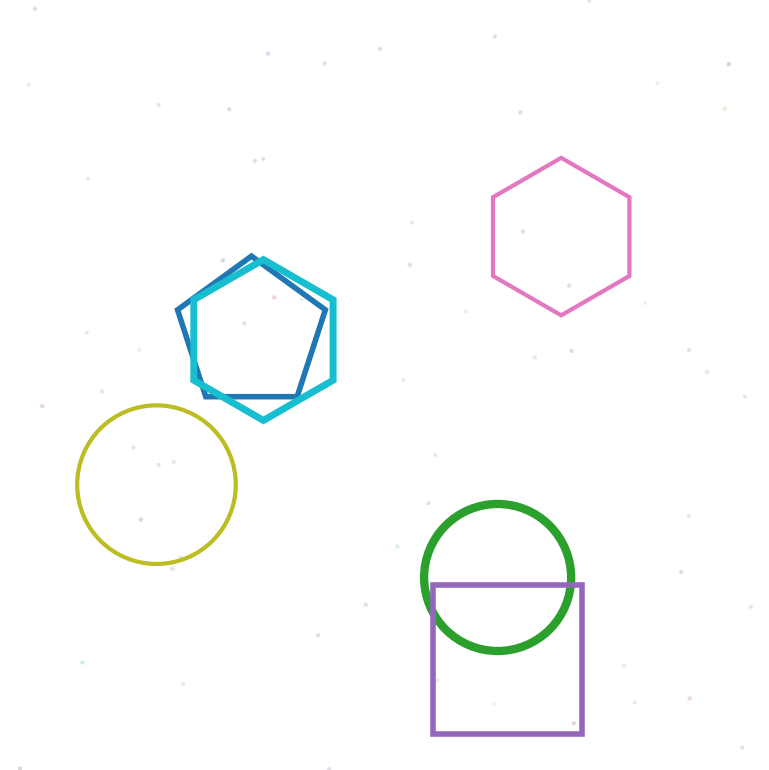[{"shape": "pentagon", "thickness": 2, "radius": 0.5, "center": [0.327, 0.566]}, {"shape": "circle", "thickness": 3, "radius": 0.48, "center": [0.646, 0.25]}, {"shape": "square", "thickness": 2, "radius": 0.48, "center": [0.659, 0.143]}, {"shape": "hexagon", "thickness": 1.5, "radius": 0.51, "center": [0.729, 0.693]}, {"shape": "circle", "thickness": 1.5, "radius": 0.51, "center": [0.203, 0.371]}, {"shape": "hexagon", "thickness": 2.5, "radius": 0.52, "center": [0.342, 0.558]}]